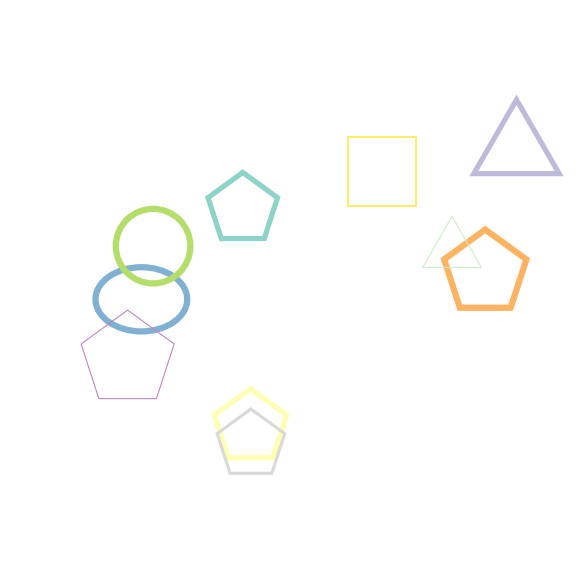[{"shape": "pentagon", "thickness": 2.5, "radius": 0.32, "center": [0.42, 0.637]}, {"shape": "pentagon", "thickness": 2.5, "radius": 0.33, "center": [0.434, 0.26]}, {"shape": "triangle", "thickness": 2.5, "radius": 0.43, "center": [0.894, 0.741]}, {"shape": "oval", "thickness": 3, "radius": 0.4, "center": [0.245, 0.481]}, {"shape": "pentagon", "thickness": 3, "radius": 0.37, "center": [0.84, 0.527]}, {"shape": "circle", "thickness": 3, "radius": 0.32, "center": [0.265, 0.573]}, {"shape": "pentagon", "thickness": 1.5, "radius": 0.31, "center": [0.435, 0.229]}, {"shape": "pentagon", "thickness": 0.5, "radius": 0.42, "center": [0.221, 0.377]}, {"shape": "triangle", "thickness": 0.5, "radius": 0.29, "center": [0.783, 0.566]}, {"shape": "square", "thickness": 1, "radius": 0.3, "center": [0.661, 0.702]}]